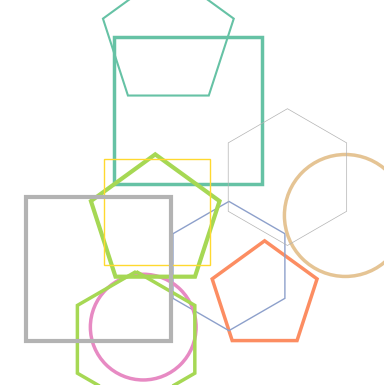[{"shape": "pentagon", "thickness": 1.5, "radius": 0.89, "center": [0.437, 0.896]}, {"shape": "square", "thickness": 2.5, "radius": 0.96, "center": [0.489, 0.713]}, {"shape": "pentagon", "thickness": 2.5, "radius": 0.72, "center": [0.687, 0.231]}, {"shape": "hexagon", "thickness": 1, "radius": 0.84, "center": [0.595, 0.309]}, {"shape": "circle", "thickness": 2.5, "radius": 0.69, "center": [0.372, 0.15]}, {"shape": "hexagon", "thickness": 2.5, "radius": 0.88, "center": [0.354, 0.119]}, {"shape": "pentagon", "thickness": 3, "radius": 0.88, "center": [0.403, 0.423]}, {"shape": "square", "thickness": 1, "radius": 0.69, "center": [0.408, 0.45]}, {"shape": "circle", "thickness": 2.5, "radius": 0.79, "center": [0.897, 0.44]}, {"shape": "hexagon", "thickness": 0.5, "radius": 0.89, "center": [0.747, 0.54]}, {"shape": "square", "thickness": 3, "radius": 0.94, "center": [0.256, 0.301]}]